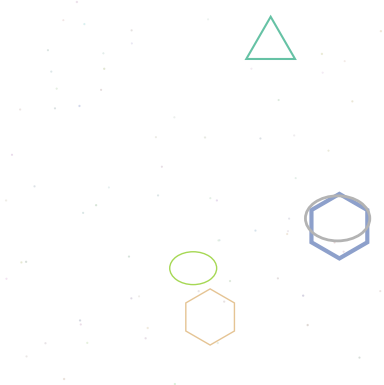[{"shape": "triangle", "thickness": 1.5, "radius": 0.37, "center": [0.703, 0.883]}, {"shape": "hexagon", "thickness": 3, "radius": 0.42, "center": [0.882, 0.413]}, {"shape": "oval", "thickness": 1, "radius": 0.3, "center": [0.502, 0.303]}, {"shape": "hexagon", "thickness": 1, "radius": 0.36, "center": [0.546, 0.177]}, {"shape": "oval", "thickness": 2, "radius": 0.42, "center": [0.877, 0.433]}]